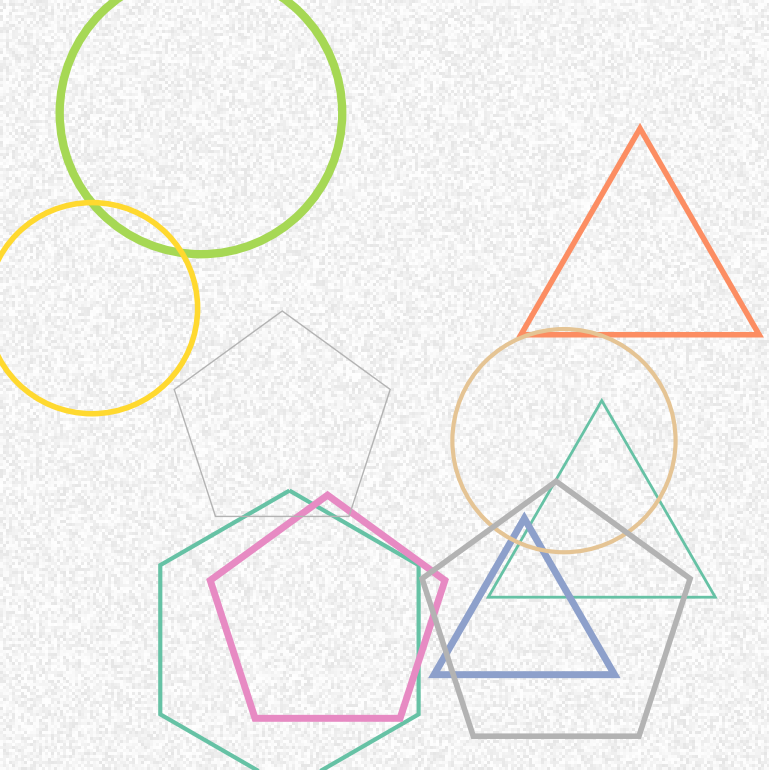[{"shape": "hexagon", "thickness": 1.5, "radius": 0.97, "center": [0.376, 0.169]}, {"shape": "triangle", "thickness": 1, "radius": 0.85, "center": [0.782, 0.31]}, {"shape": "triangle", "thickness": 2, "radius": 0.89, "center": [0.831, 0.655]}, {"shape": "triangle", "thickness": 2.5, "radius": 0.68, "center": [0.681, 0.191]}, {"shape": "pentagon", "thickness": 2.5, "radius": 0.8, "center": [0.425, 0.197]}, {"shape": "circle", "thickness": 3, "radius": 0.92, "center": [0.261, 0.853]}, {"shape": "circle", "thickness": 2, "radius": 0.69, "center": [0.12, 0.6]}, {"shape": "circle", "thickness": 1.5, "radius": 0.72, "center": [0.732, 0.428]}, {"shape": "pentagon", "thickness": 0.5, "radius": 0.74, "center": [0.367, 0.449]}, {"shape": "pentagon", "thickness": 2, "radius": 0.92, "center": [0.722, 0.192]}]